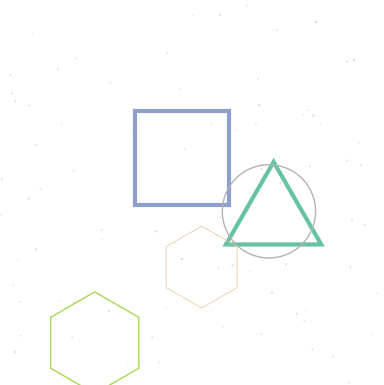[{"shape": "triangle", "thickness": 3, "radius": 0.71, "center": [0.711, 0.436]}, {"shape": "square", "thickness": 3, "radius": 0.61, "center": [0.472, 0.59]}, {"shape": "hexagon", "thickness": 1, "radius": 0.66, "center": [0.246, 0.11]}, {"shape": "hexagon", "thickness": 0.5, "radius": 0.53, "center": [0.524, 0.306]}, {"shape": "circle", "thickness": 1, "radius": 0.61, "center": [0.699, 0.451]}]